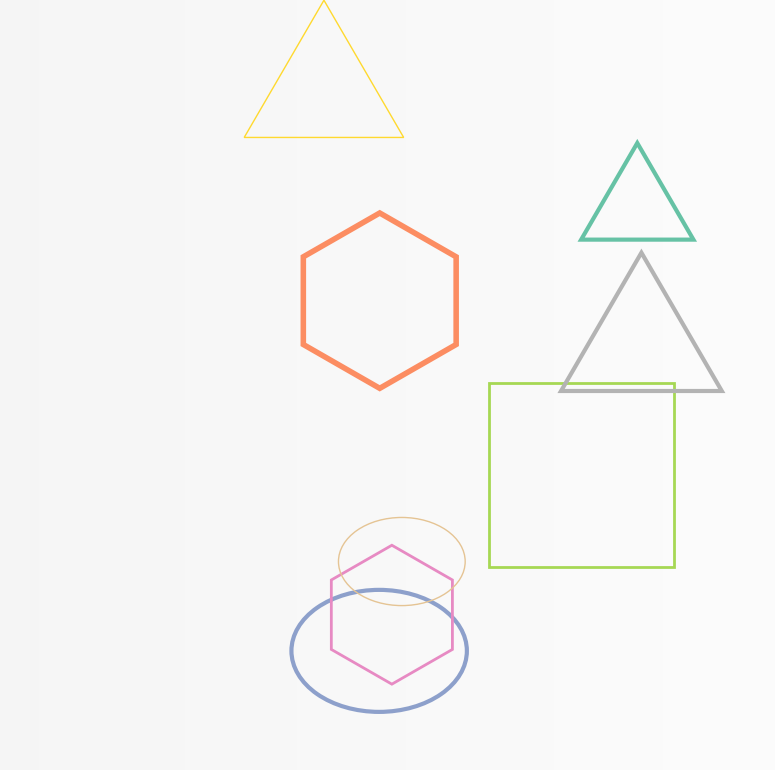[{"shape": "triangle", "thickness": 1.5, "radius": 0.42, "center": [0.822, 0.731]}, {"shape": "hexagon", "thickness": 2, "radius": 0.57, "center": [0.49, 0.61]}, {"shape": "oval", "thickness": 1.5, "radius": 0.57, "center": [0.489, 0.155]}, {"shape": "hexagon", "thickness": 1, "radius": 0.45, "center": [0.506, 0.202]}, {"shape": "square", "thickness": 1, "radius": 0.6, "center": [0.751, 0.384]}, {"shape": "triangle", "thickness": 0.5, "radius": 0.59, "center": [0.418, 0.881]}, {"shape": "oval", "thickness": 0.5, "radius": 0.41, "center": [0.518, 0.271]}, {"shape": "triangle", "thickness": 1.5, "radius": 0.6, "center": [0.828, 0.552]}]